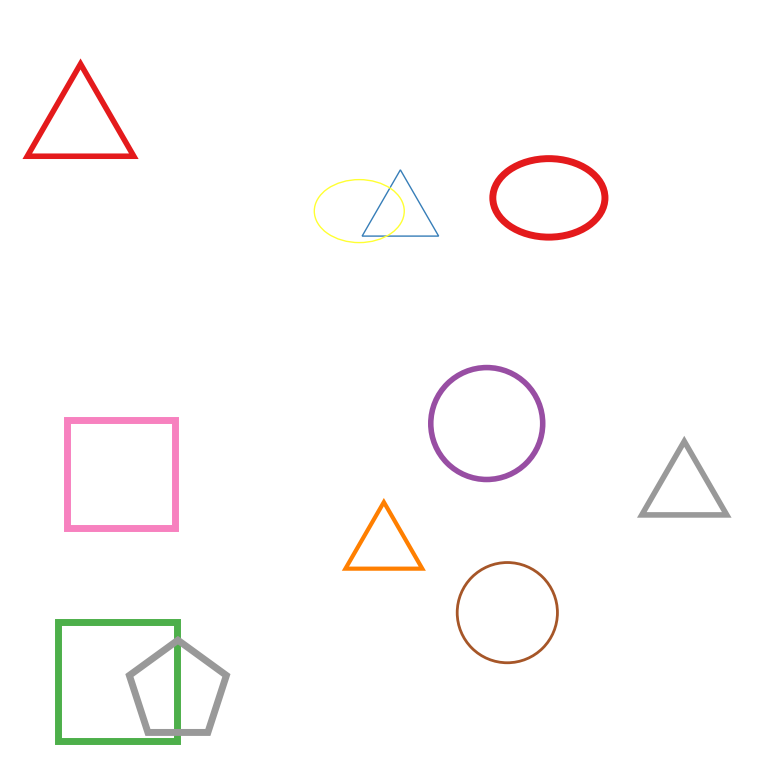[{"shape": "oval", "thickness": 2.5, "radius": 0.36, "center": [0.713, 0.743]}, {"shape": "triangle", "thickness": 2, "radius": 0.4, "center": [0.105, 0.837]}, {"shape": "triangle", "thickness": 0.5, "radius": 0.29, "center": [0.52, 0.722]}, {"shape": "square", "thickness": 2.5, "radius": 0.39, "center": [0.152, 0.115]}, {"shape": "circle", "thickness": 2, "radius": 0.36, "center": [0.632, 0.45]}, {"shape": "triangle", "thickness": 1.5, "radius": 0.29, "center": [0.499, 0.29]}, {"shape": "oval", "thickness": 0.5, "radius": 0.29, "center": [0.467, 0.726]}, {"shape": "circle", "thickness": 1, "radius": 0.33, "center": [0.659, 0.204]}, {"shape": "square", "thickness": 2.5, "radius": 0.35, "center": [0.157, 0.384]}, {"shape": "pentagon", "thickness": 2.5, "radius": 0.33, "center": [0.231, 0.102]}, {"shape": "triangle", "thickness": 2, "radius": 0.32, "center": [0.889, 0.363]}]